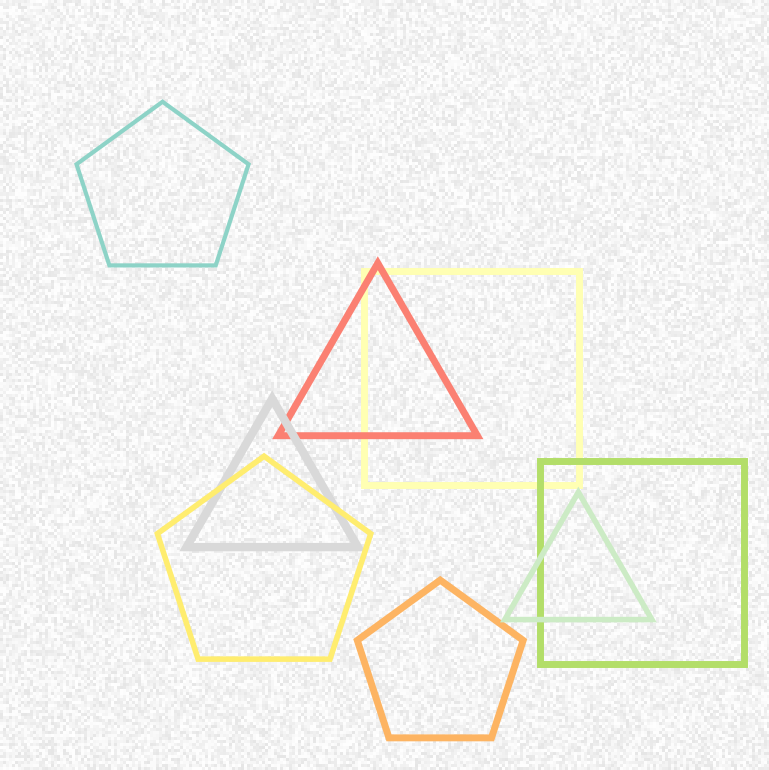[{"shape": "pentagon", "thickness": 1.5, "radius": 0.59, "center": [0.211, 0.75]}, {"shape": "square", "thickness": 2.5, "radius": 0.7, "center": [0.613, 0.509]}, {"shape": "triangle", "thickness": 2.5, "radius": 0.75, "center": [0.491, 0.509]}, {"shape": "pentagon", "thickness": 2.5, "radius": 0.57, "center": [0.572, 0.133]}, {"shape": "square", "thickness": 2.5, "radius": 0.66, "center": [0.834, 0.27]}, {"shape": "triangle", "thickness": 3, "radius": 0.64, "center": [0.354, 0.354]}, {"shape": "triangle", "thickness": 2, "radius": 0.55, "center": [0.751, 0.25]}, {"shape": "pentagon", "thickness": 2, "radius": 0.73, "center": [0.343, 0.262]}]